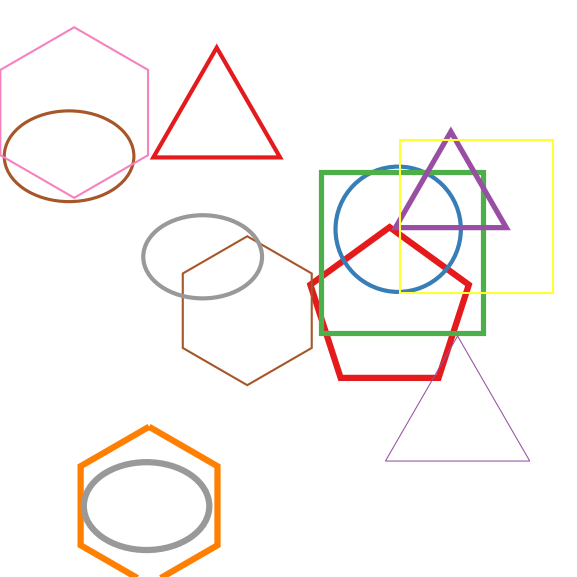[{"shape": "pentagon", "thickness": 3, "radius": 0.72, "center": [0.675, 0.461]}, {"shape": "triangle", "thickness": 2, "radius": 0.63, "center": [0.375, 0.79]}, {"shape": "circle", "thickness": 2, "radius": 0.54, "center": [0.689, 0.602]}, {"shape": "square", "thickness": 2.5, "radius": 0.7, "center": [0.696, 0.562]}, {"shape": "triangle", "thickness": 2.5, "radius": 0.55, "center": [0.781, 0.66]}, {"shape": "triangle", "thickness": 0.5, "radius": 0.72, "center": [0.792, 0.273]}, {"shape": "hexagon", "thickness": 3, "radius": 0.68, "center": [0.258, 0.123]}, {"shape": "square", "thickness": 1, "radius": 0.66, "center": [0.824, 0.625]}, {"shape": "oval", "thickness": 1.5, "radius": 0.56, "center": [0.12, 0.729]}, {"shape": "hexagon", "thickness": 1, "radius": 0.64, "center": [0.428, 0.461]}, {"shape": "hexagon", "thickness": 1, "radius": 0.74, "center": [0.128, 0.804]}, {"shape": "oval", "thickness": 2, "radius": 0.51, "center": [0.351, 0.554]}, {"shape": "oval", "thickness": 3, "radius": 0.54, "center": [0.254, 0.123]}]